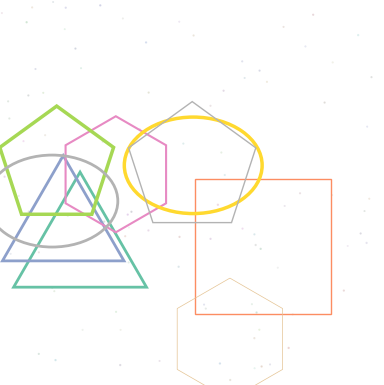[{"shape": "triangle", "thickness": 2, "radius": 1.0, "center": [0.208, 0.354]}, {"shape": "square", "thickness": 1, "radius": 0.88, "center": [0.683, 0.36]}, {"shape": "triangle", "thickness": 2, "radius": 0.91, "center": [0.164, 0.414]}, {"shape": "hexagon", "thickness": 1.5, "radius": 0.75, "center": [0.301, 0.547]}, {"shape": "pentagon", "thickness": 2.5, "radius": 0.78, "center": [0.147, 0.569]}, {"shape": "oval", "thickness": 2.5, "radius": 0.9, "center": [0.502, 0.571]}, {"shape": "hexagon", "thickness": 0.5, "radius": 0.79, "center": [0.597, 0.12]}, {"shape": "pentagon", "thickness": 1, "radius": 0.87, "center": [0.499, 0.562]}, {"shape": "oval", "thickness": 2, "radius": 0.85, "center": [0.135, 0.478]}]